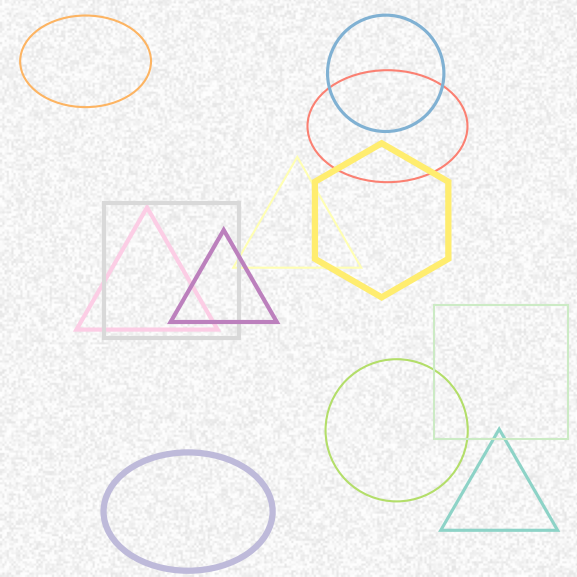[{"shape": "triangle", "thickness": 1.5, "radius": 0.58, "center": [0.864, 0.139]}, {"shape": "triangle", "thickness": 1, "radius": 0.64, "center": [0.515, 0.6]}, {"shape": "oval", "thickness": 3, "radius": 0.73, "center": [0.326, 0.113]}, {"shape": "oval", "thickness": 1, "radius": 0.69, "center": [0.671, 0.781]}, {"shape": "circle", "thickness": 1.5, "radius": 0.5, "center": [0.668, 0.872]}, {"shape": "oval", "thickness": 1, "radius": 0.57, "center": [0.148, 0.893]}, {"shape": "circle", "thickness": 1, "radius": 0.62, "center": [0.687, 0.254]}, {"shape": "triangle", "thickness": 2, "radius": 0.71, "center": [0.255, 0.499]}, {"shape": "square", "thickness": 2, "radius": 0.59, "center": [0.297, 0.531]}, {"shape": "triangle", "thickness": 2, "radius": 0.53, "center": [0.387, 0.495]}, {"shape": "square", "thickness": 1, "radius": 0.58, "center": [0.867, 0.355]}, {"shape": "hexagon", "thickness": 3, "radius": 0.67, "center": [0.661, 0.618]}]